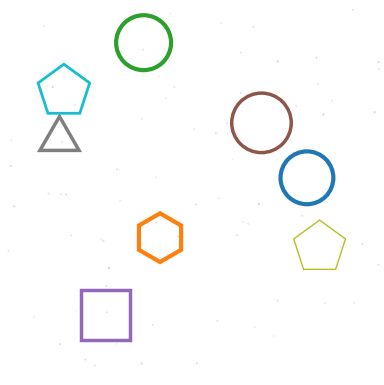[{"shape": "circle", "thickness": 3, "radius": 0.34, "center": [0.797, 0.538]}, {"shape": "hexagon", "thickness": 3, "radius": 0.32, "center": [0.416, 0.383]}, {"shape": "circle", "thickness": 3, "radius": 0.36, "center": [0.373, 0.889]}, {"shape": "square", "thickness": 2.5, "radius": 0.32, "center": [0.275, 0.182]}, {"shape": "circle", "thickness": 2.5, "radius": 0.39, "center": [0.679, 0.681]}, {"shape": "triangle", "thickness": 2.5, "radius": 0.29, "center": [0.155, 0.639]}, {"shape": "pentagon", "thickness": 1, "radius": 0.35, "center": [0.83, 0.358]}, {"shape": "pentagon", "thickness": 2, "radius": 0.35, "center": [0.166, 0.763]}]